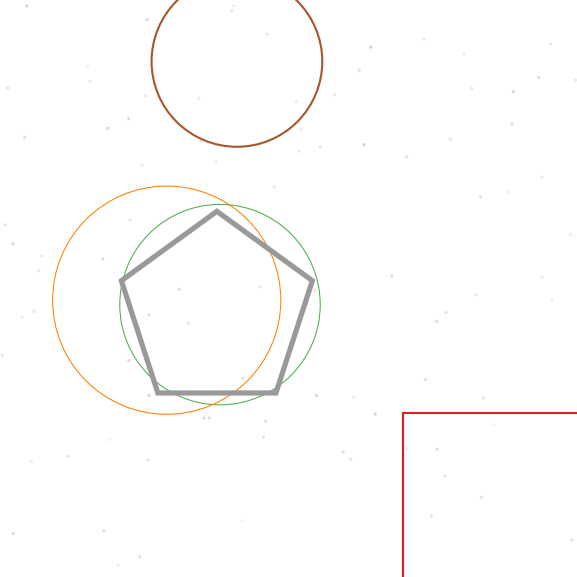[{"shape": "square", "thickness": 1, "radius": 0.77, "center": [0.851, 0.13]}, {"shape": "circle", "thickness": 0.5, "radius": 0.87, "center": [0.381, 0.472]}, {"shape": "circle", "thickness": 0.5, "radius": 0.99, "center": [0.289, 0.479]}, {"shape": "circle", "thickness": 1, "radius": 0.74, "center": [0.41, 0.893]}, {"shape": "pentagon", "thickness": 2.5, "radius": 0.87, "center": [0.376, 0.459]}]